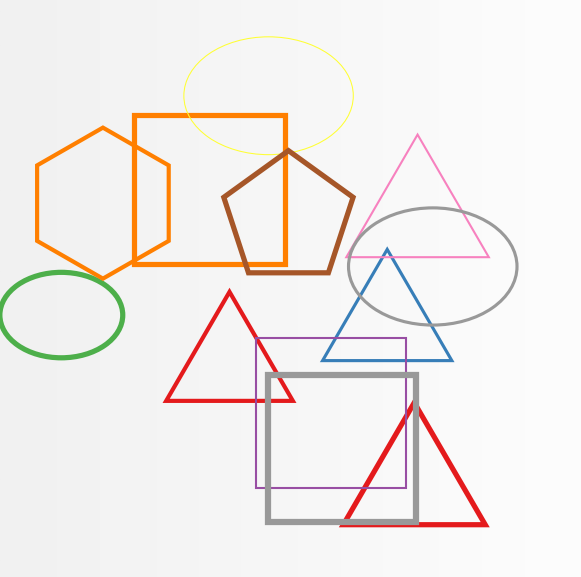[{"shape": "triangle", "thickness": 2.5, "radius": 0.7, "center": [0.713, 0.161]}, {"shape": "triangle", "thickness": 2, "radius": 0.63, "center": [0.395, 0.368]}, {"shape": "triangle", "thickness": 1.5, "radius": 0.64, "center": [0.666, 0.439]}, {"shape": "oval", "thickness": 2.5, "radius": 0.53, "center": [0.105, 0.454]}, {"shape": "square", "thickness": 1, "radius": 0.65, "center": [0.569, 0.284]}, {"shape": "square", "thickness": 2.5, "radius": 0.65, "center": [0.36, 0.671]}, {"shape": "hexagon", "thickness": 2, "radius": 0.65, "center": [0.177, 0.647]}, {"shape": "oval", "thickness": 0.5, "radius": 0.73, "center": [0.462, 0.833]}, {"shape": "pentagon", "thickness": 2.5, "radius": 0.58, "center": [0.496, 0.621]}, {"shape": "triangle", "thickness": 1, "radius": 0.71, "center": [0.718, 0.625]}, {"shape": "square", "thickness": 3, "radius": 0.64, "center": [0.589, 0.222]}, {"shape": "oval", "thickness": 1.5, "radius": 0.72, "center": [0.745, 0.538]}]